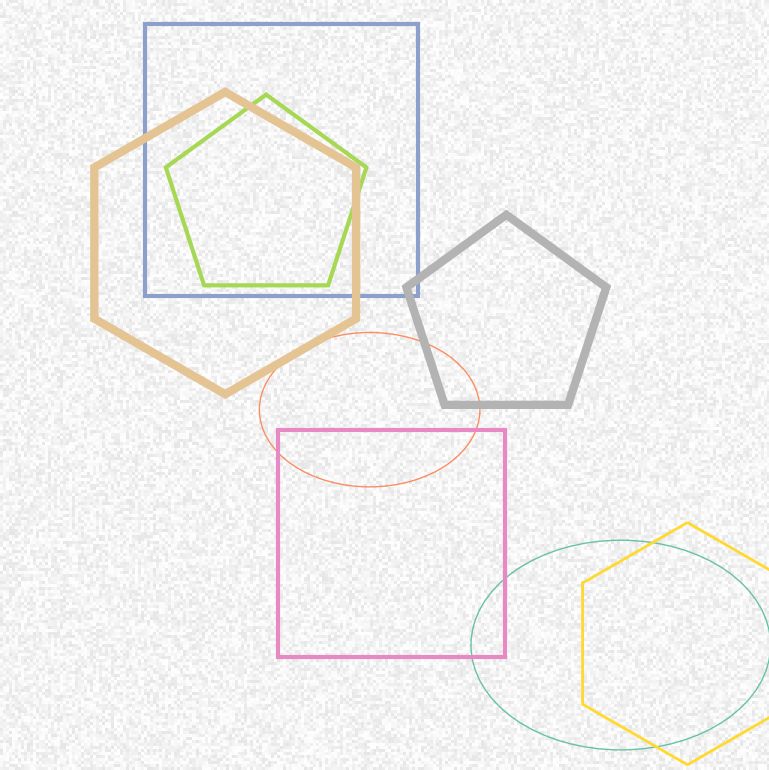[{"shape": "oval", "thickness": 0.5, "radius": 0.97, "center": [0.806, 0.162]}, {"shape": "oval", "thickness": 0.5, "radius": 0.72, "center": [0.48, 0.468]}, {"shape": "square", "thickness": 1.5, "radius": 0.88, "center": [0.365, 0.792]}, {"shape": "square", "thickness": 1.5, "radius": 0.74, "center": [0.508, 0.295]}, {"shape": "pentagon", "thickness": 1.5, "radius": 0.68, "center": [0.346, 0.74]}, {"shape": "hexagon", "thickness": 1, "radius": 0.79, "center": [0.893, 0.164]}, {"shape": "hexagon", "thickness": 3, "radius": 0.98, "center": [0.292, 0.684]}, {"shape": "pentagon", "thickness": 3, "radius": 0.68, "center": [0.658, 0.585]}]